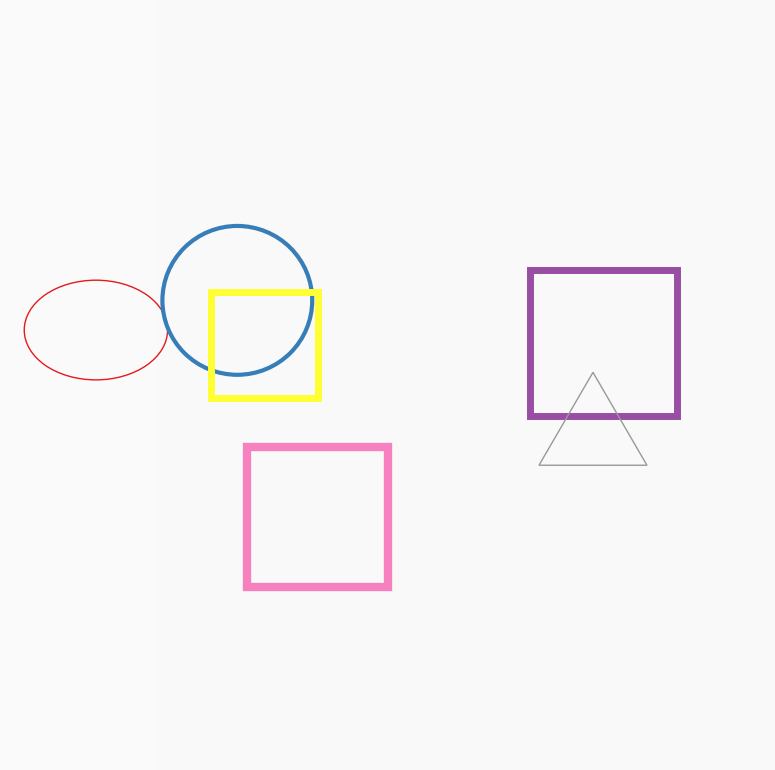[{"shape": "oval", "thickness": 0.5, "radius": 0.46, "center": [0.124, 0.571]}, {"shape": "circle", "thickness": 1.5, "radius": 0.48, "center": [0.306, 0.61]}, {"shape": "square", "thickness": 2.5, "radius": 0.47, "center": [0.779, 0.554]}, {"shape": "square", "thickness": 2.5, "radius": 0.34, "center": [0.341, 0.552]}, {"shape": "square", "thickness": 3, "radius": 0.45, "center": [0.41, 0.328]}, {"shape": "triangle", "thickness": 0.5, "radius": 0.4, "center": [0.765, 0.436]}]